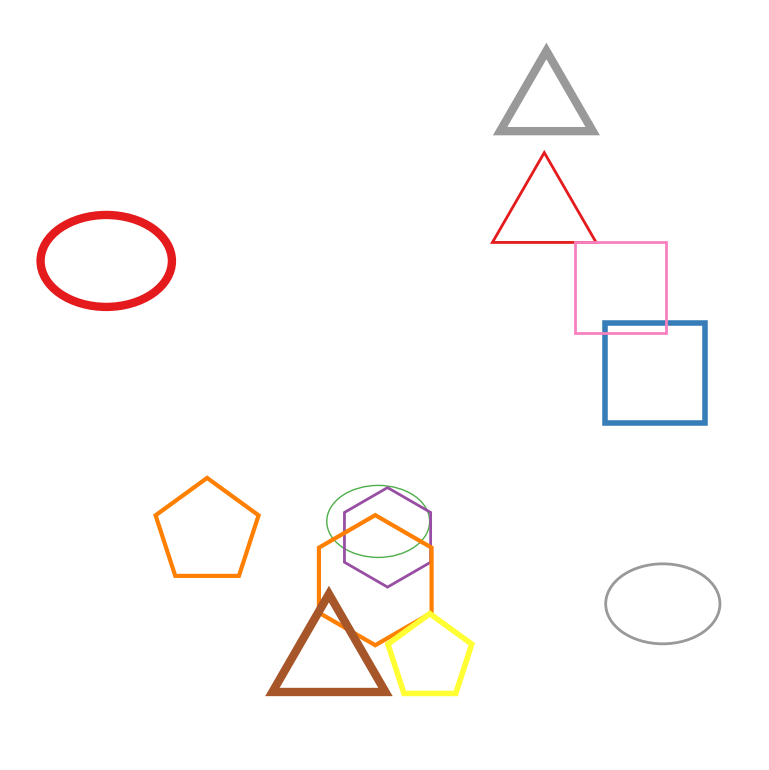[{"shape": "oval", "thickness": 3, "radius": 0.43, "center": [0.138, 0.661]}, {"shape": "triangle", "thickness": 1, "radius": 0.39, "center": [0.707, 0.724]}, {"shape": "square", "thickness": 2, "radius": 0.33, "center": [0.85, 0.516]}, {"shape": "oval", "thickness": 0.5, "radius": 0.33, "center": [0.491, 0.323]}, {"shape": "hexagon", "thickness": 1, "radius": 0.32, "center": [0.503, 0.302]}, {"shape": "pentagon", "thickness": 1.5, "radius": 0.35, "center": [0.269, 0.309]}, {"shape": "hexagon", "thickness": 1.5, "radius": 0.42, "center": [0.487, 0.247]}, {"shape": "pentagon", "thickness": 2, "radius": 0.29, "center": [0.558, 0.146]}, {"shape": "triangle", "thickness": 3, "radius": 0.42, "center": [0.427, 0.144]}, {"shape": "square", "thickness": 1, "radius": 0.29, "center": [0.806, 0.627]}, {"shape": "triangle", "thickness": 3, "radius": 0.35, "center": [0.71, 0.864]}, {"shape": "oval", "thickness": 1, "radius": 0.37, "center": [0.861, 0.216]}]